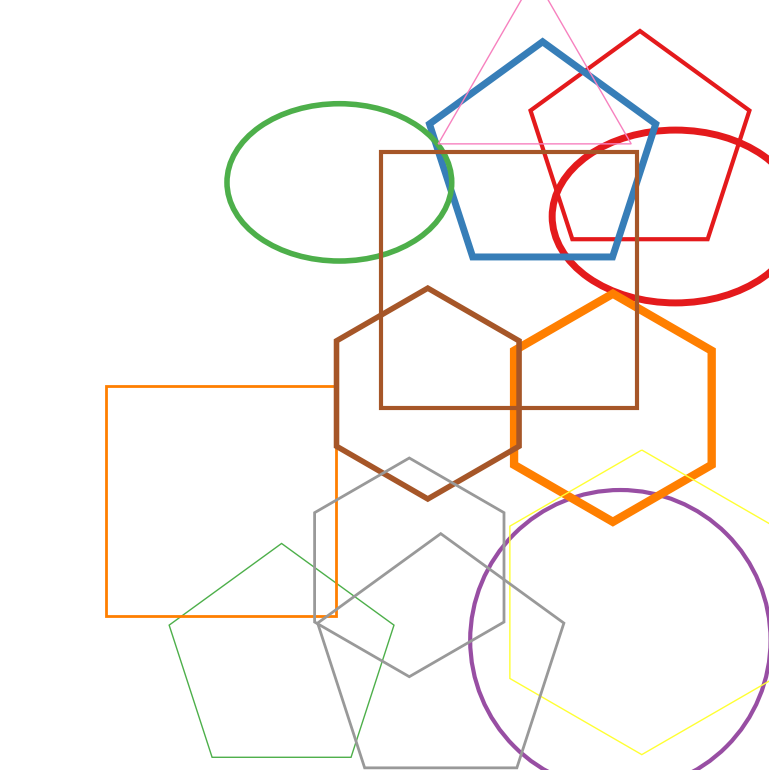[{"shape": "pentagon", "thickness": 1.5, "radius": 0.75, "center": [0.831, 0.81]}, {"shape": "oval", "thickness": 2.5, "radius": 0.8, "center": [0.877, 0.719]}, {"shape": "pentagon", "thickness": 2.5, "radius": 0.77, "center": [0.705, 0.791]}, {"shape": "oval", "thickness": 2, "radius": 0.73, "center": [0.441, 0.763]}, {"shape": "pentagon", "thickness": 0.5, "radius": 0.77, "center": [0.366, 0.141]}, {"shape": "circle", "thickness": 1.5, "radius": 0.98, "center": [0.806, 0.169]}, {"shape": "hexagon", "thickness": 3, "radius": 0.74, "center": [0.796, 0.47]}, {"shape": "square", "thickness": 1, "radius": 0.75, "center": [0.287, 0.349]}, {"shape": "hexagon", "thickness": 0.5, "radius": 0.99, "center": [0.833, 0.218]}, {"shape": "square", "thickness": 1.5, "radius": 0.83, "center": [0.661, 0.636]}, {"shape": "hexagon", "thickness": 2, "radius": 0.68, "center": [0.556, 0.489]}, {"shape": "triangle", "thickness": 0.5, "radius": 0.72, "center": [0.694, 0.886]}, {"shape": "hexagon", "thickness": 1, "radius": 0.71, "center": [0.532, 0.263]}, {"shape": "pentagon", "thickness": 1, "radius": 0.84, "center": [0.572, 0.139]}]